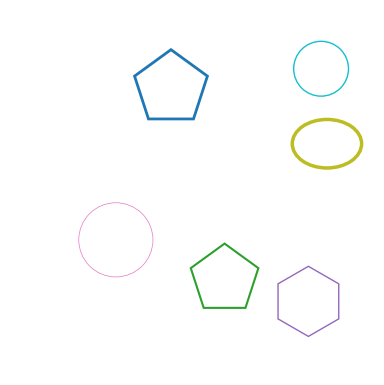[{"shape": "pentagon", "thickness": 2, "radius": 0.5, "center": [0.444, 0.772]}, {"shape": "pentagon", "thickness": 1.5, "radius": 0.46, "center": [0.583, 0.275]}, {"shape": "hexagon", "thickness": 1, "radius": 0.46, "center": [0.801, 0.217]}, {"shape": "circle", "thickness": 0.5, "radius": 0.48, "center": [0.301, 0.377]}, {"shape": "oval", "thickness": 2.5, "radius": 0.45, "center": [0.849, 0.627]}, {"shape": "circle", "thickness": 1, "radius": 0.36, "center": [0.834, 0.821]}]